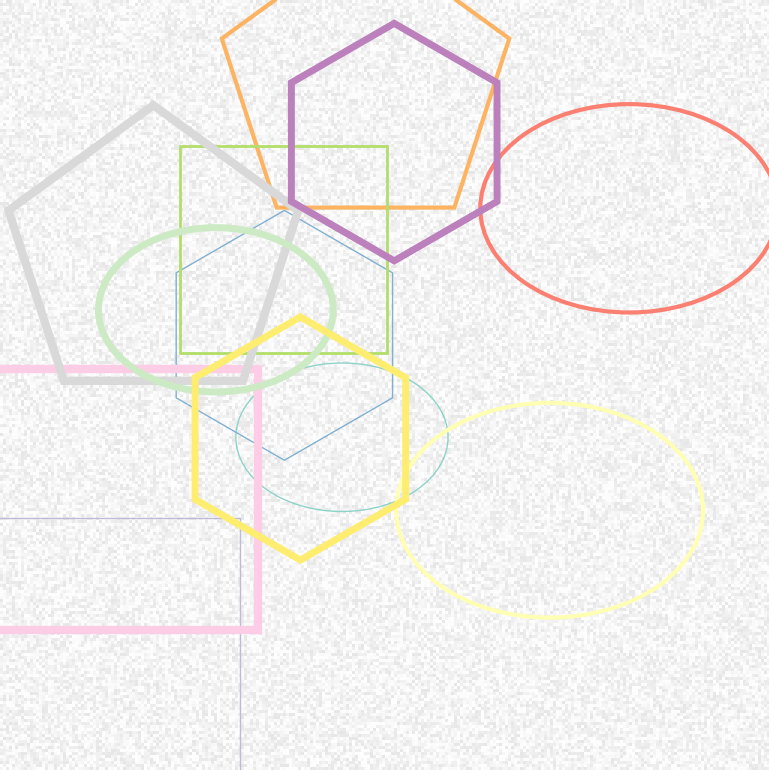[{"shape": "oval", "thickness": 0.5, "radius": 0.69, "center": [0.444, 0.432]}, {"shape": "oval", "thickness": 1.5, "radius": 1.0, "center": [0.714, 0.337]}, {"shape": "square", "thickness": 0.5, "radius": 0.94, "center": [0.123, 0.138]}, {"shape": "oval", "thickness": 1.5, "radius": 0.97, "center": [0.817, 0.729]}, {"shape": "hexagon", "thickness": 0.5, "radius": 0.81, "center": [0.369, 0.564]}, {"shape": "pentagon", "thickness": 1.5, "radius": 0.98, "center": [0.475, 0.889]}, {"shape": "square", "thickness": 1, "radius": 0.67, "center": [0.368, 0.676]}, {"shape": "square", "thickness": 3, "radius": 0.85, "center": [0.166, 0.351]}, {"shape": "pentagon", "thickness": 3, "radius": 0.99, "center": [0.199, 0.665]}, {"shape": "hexagon", "thickness": 2.5, "radius": 0.77, "center": [0.512, 0.815]}, {"shape": "oval", "thickness": 2.5, "radius": 0.76, "center": [0.28, 0.598]}, {"shape": "hexagon", "thickness": 2.5, "radius": 0.79, "center": [0.39, 0.431]}]